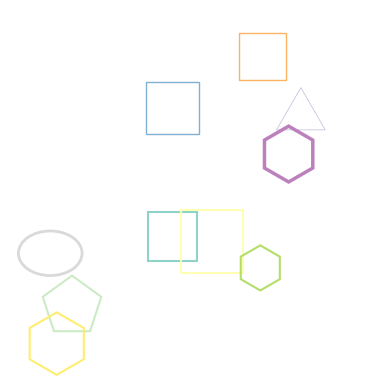[{"shape": "square", "thickness": 1.5, "radius": 0.32, "center": [0.448, 0.386]}, {"shape": "square", "thickness": 1.5, "radius": 0.41, "center": [0.551, 0.373]}, {"shape": "triangle", "thickness": 0.5, "radius": 0.37, "center": [0.782, 0.699]}, {"shape": "square", "thickness": 1, "radius": 0.34, "center": [0.448, 0.719]}, {"shape": "square", "thickness": 1, "radius": 0.31, "center": [0.682, 0.853]}, {"shape": "hexagon", "thickness": 1.5, "radius": 0.29, "center": [0.676, 0.304]}, {"shape": "oval", "thickness": 2, "radius": 0.41, "center": [0.131, 0.342]}, {"shape": "hexagon", "thickness": 2.5, "radius": 0.36, "center": [0.75, 0.6]}, {"shape": "pentagon", "thickness": 1.5, "radius": 0.4, "center": [0.187, 0.204]}, {"shape": "hexagon", "thickness": 1.5, "radius": 0.41, "center": [0.147, 0.107]}]